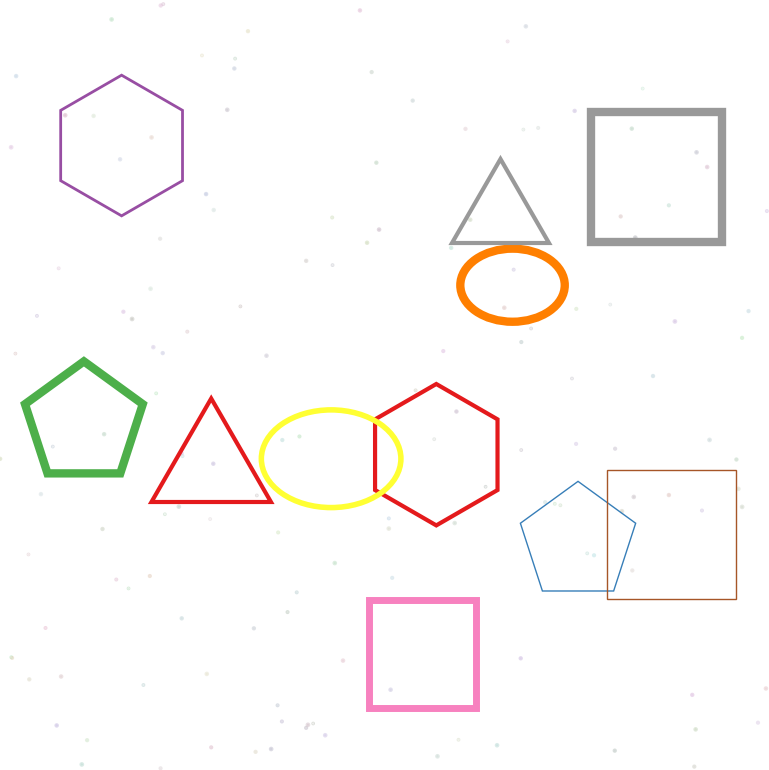[{"shape": "hexagon", "thickness": 1.5, "radius": 0.46, "center": [0.567, 0.409]}, {"shape": "triangle", "thickness": 1.5, "radius": 0.45, "center": [0.274, 0.393]}, {"shape": "pentagon", "thickness": 0.5, "radius": 0.39, "center": [0.751, 0.296]}, {"shape": "pentagon", "thickness": 3, "radius": 0.4, "center": [0.109, 0.45]}, {"shape": "hexagon", "thickness": 1, "radius": 0.46, "center": [0.158, 0.811]}, {"shape": "oval", "thickness": 3, "radius": 0.34, "center": [0.666, 0.63]}, {"shape": "oval", "thickness": 2, "radius": 0.45, "center": [0.43, 0.404]}, {"shape": "square", "thickness": 0.5, "radius": 0.42, "center": [0.872, 0.306]}, {"shape": "square", "thickness": 2.5, "radius": 0.35, "center": [0.549, 0.15]}, {"shape": "square", "thickness": 3, "radius": 0.42, "center": [0.853, 0.77]}, {"shape": "triangle", "thickness": 1.5, "radius": 0.36, "center": [0.65, 0.721]}]